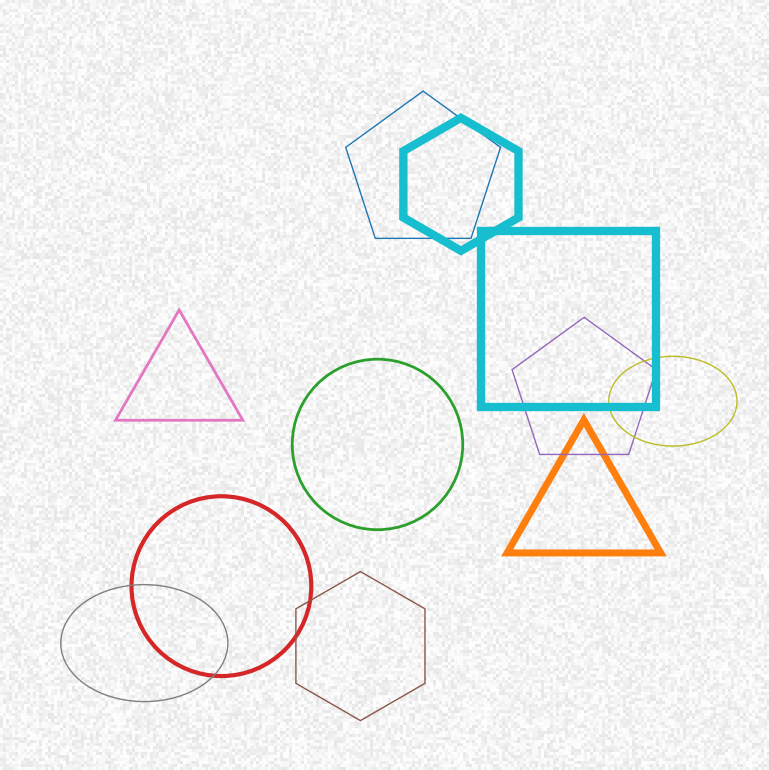[{"shape": "pentagon", "thickness": 0.5, "radius": 0.53, "center": [0.55, 0.776]}, {"shape": "triangle", "thickness": 2.5, "radius": 0.58, "center": [0.758, 0.339]}, {"shape": "circle", "thickness": 1, "radius": 0.55, "center": [0.49, 0.423]}, {"shape": "circle", "thickness": 1.5, "radius": 0.58, "center": [0.288, 0.239]}, {"shape": "pentagon", "thickness": 0.5, "radius": 0.49, "center": [0.759, 0.489]}, {"shape": "hexagon", "thickness": 0.5, "radius": 0.48, "center": [0.468, 0.161]}, {"shape": "triangle", "thickness": 1, "radius": 0.48, "center": [0.233, 0.502]}, {"shape": "oval", "thickness": 0.5, "radius": 0.54, "center": [0.187, 0.165]}, {"shape": "oval", "thickness": 0.5, "radius": 0.42, "center": [0.874, 0.479]}, {"shape": "square", "thickness": 3, "radius": 0.57, "center": [0.738, 0.585]}, {"shape": "hexagon", "thickness": 3, "radius": 0.43, "center": [0.599, 0.761]}]